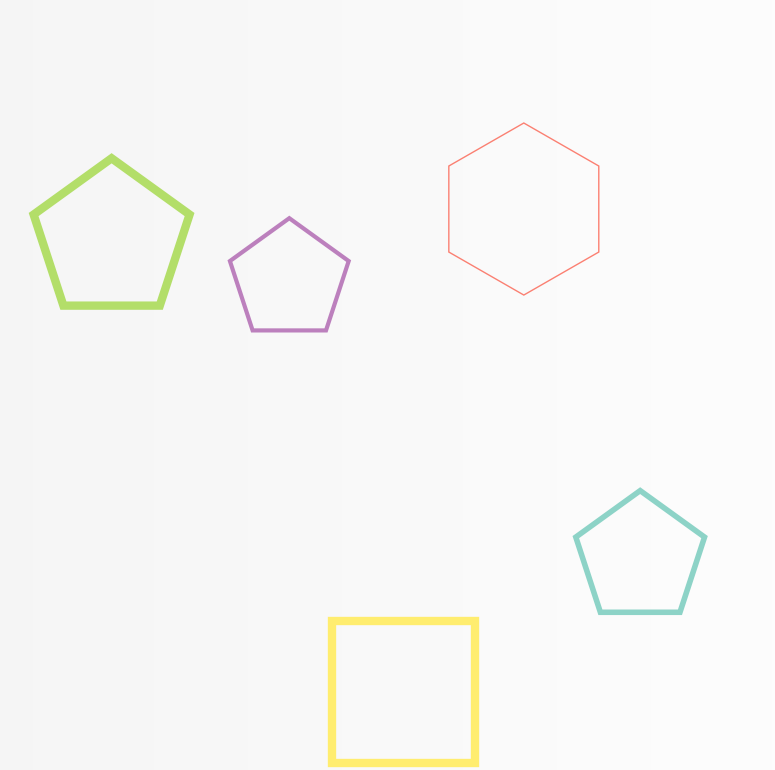[{"shape": "pentagon", "thickness": 2, "radius": 0.44, "center": [0.826, 0.275]}, {"shape": "hexagon", "thickness": 0.5, "radius": 0.56, "center": [0.676, 0.729]}, {"shape": "pentagon", "thickness": 3, "radius": 0.53, "center": [0.144, 0.689]}, {"shape": "pentagon", "thickness": 1.5, "radius": 0.4, "center": [0.373, 0.636]}, {"shape": "square", "thickness": 3, "radius": 0.46, "center": [0.52, 0.101]}]